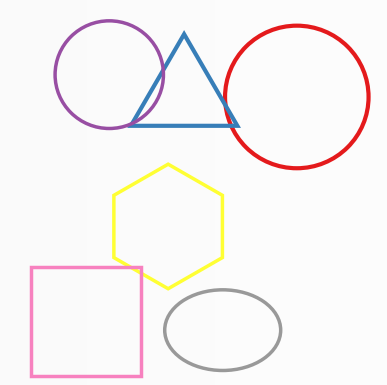[{"shape": "circle", "thickness": 3, "radius": 0.93, "center": [0.766, 0.748]}, {"shape": "triangle", "thickness": 3, "radius": 0.79, "center": [0.475, 0.753]}, {"shape": "circle", "thickness": 2.5, "radius": 0.7, "center": [0.282, 0.806]}, {"shape": "hexagon", "thickness": 2.5, "radius": 0.81, "center": [0.434, 0.412]}, {"shape": "square", "thickness": 2.5, "radius": 0.71, "center": [0.222, 0.164]}, {"shape": "oval", "thickness": 2.5, "radius": 0.75, "center": [0.575, 0.142]}]